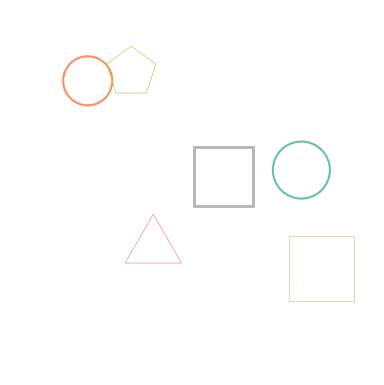[{"shape": "circle", "thickness": 1.5, "radius": 0.37, "center": [0.783, 0.558]}, {"shape": "circle", "thickness": 1.5, "radius": 0.32, "center": [0.228, 0.79]}, {"shape": "triangle", "thickness": 0.5, "radius": 0.42, "center": [0.398, 0.359]}, {"shape": "pentagon", "thickness": 0.5, "radius": 0.34, "center": [0.341, 0.813]}, {"shape": "square", "thickness": 0.5, "radius": 0.42, "center": [0.835, 0.302]}, {"shape": "square", "thickness": 2, "radius": 0.38, "center": [0.58, 0.542]}]